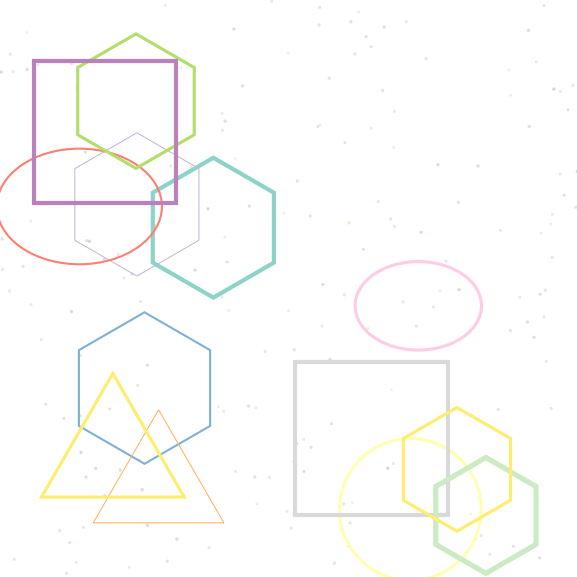[{"shape": "hexagon", "thickness": 2, "radius": 0.61, "center": [0.369, 0.605]}, {"shape": "circle", "thickness": 1.5, "radius": 0.61, "center": [0.711, 0.117]}, {"shape": "hexagon", "thickness": 0.5, "radius": 0.62, "center": [0.237, 0.645]}, {"shape": "oval", "thickness": 1, "radius": 0.72, "center": [0.137, 0.642]}, {"shape": "hexagon", "thickness": 1, "radius": 0.66, "center": [0.25, 0.327]}, {"shape": "triangle", "thickness": 0.5, "radius": 0.65, "center": [0.275, 0.159]}, {"shape": "hexagon", "thickness": 1.5, "radius": 0.58, "center": [0.235, 0.824]}, {"shape": "oval", "thickness": 1.5, "radius": 0.55, "center": [0.724, 0.47]}, {"shape": "square", "thickness": 2, "radius": 0.66, "center": [0.644, 0.239]}, {"shape": "square", "thickness": 2, "radius": 0.61, "center": [0.182, 0.771]}, {"shape": "hexagon", "thickness": 2.5, "radius": 0.5, "center": [0.841, 0.107]}, {"shape": "hexagon", "thickness": 1.5, "radius": 0.54, "center": [0.791, 0.186]}, {"shape": "triangle", "thickness": 1.5, "radius": 0.71, "center": [0.195, 0.21]}]